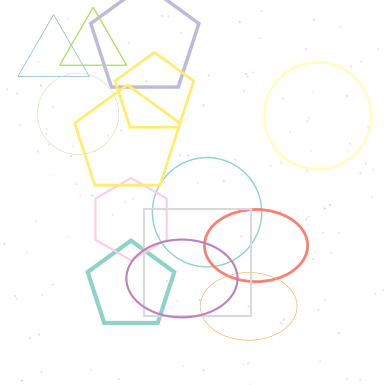[{"shape": "pentagon", "thickness": 3, "radius": 0.59, "center": [0.34, 0.257]}, {"shape": "circle", "thickness": 1, "radius": 0.71, "center": [0.538, 0.449]}, {"shape": "circle", "thickness": 1.5, "radius": 0.7, "center": [0.825, 0.699]}, {"shape": "pentagon", "thickness": 2.5, "radius": 0.74, "center": [0.376, 0.893]}, {"shape": "oval", "thickness": 2, "radius": 0.67, "center": [0.665, 0.362]}, {"shape": "triangle", "thickness": 0.5, "radius": 0.54, "center": [0.139, 0.855]}, {"shape": "oval", "thickness": 0.5, "radius": 0.63, "center": [0.646, 0.204]}, {"shape": "triangle", "thickness": 1, "radius": 0.5, "center": [0.242, 0.881]}, {"shape": "hexagon", "thickness": 1.5, "radius": 0.53, "center": [0.34, 0.431]}, {"shape": "square", "thickness": 1.5, "radius": 0.7, "center": [0.512, 0.319]}, {"shape": "oval", "thickness": 1.5, "radius": 0.72, "center": [0.473, 0.277]}, {"shape": "circle", "thickness": 0.5, "radius": 0.53, "center": [0.203, 0.704]}, {"shape": "pentagon", "thickness": 2, "radius": 0.72, "center": [0.331, 0.636]}, {"shape": "pentagon", "thickness": 2, "radius": 0.54, "center": [0.401, 0.756]}]